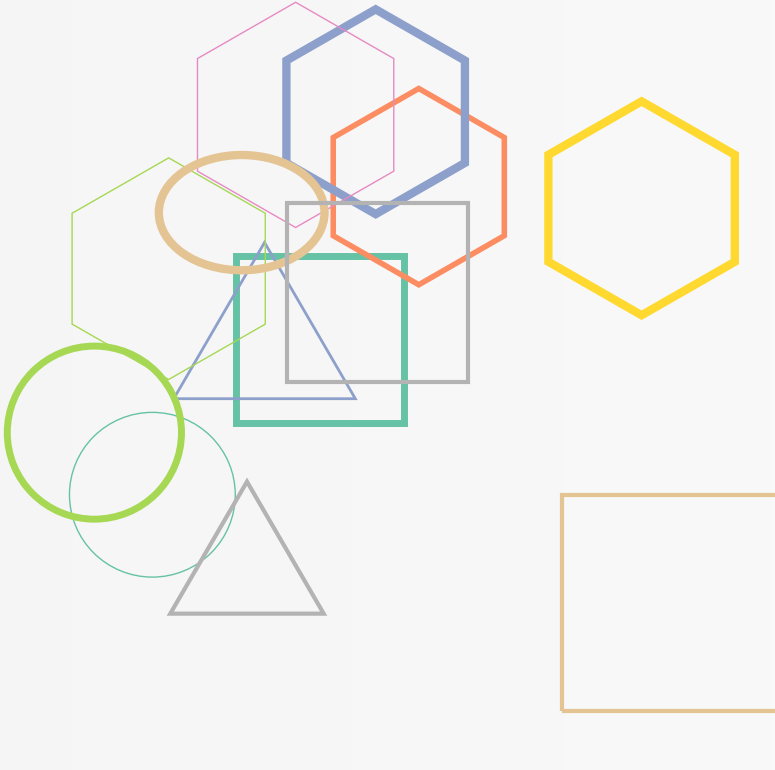[{"shape": "circle", "thickness": 0.5, "radius": 0.53, "center": [0.197, 0.357]}, {"shape": "square", "thickness": 2.5, "radius": 0.54, "center": [0.412, 0.559]}, {"shape": "hexagon", "thickness": 2, "radius": 0.64, "center": [0.54, 0.758]}, {"shape": "triangle", "thickness": 1, "radius": 0.68, "center": [0.341, 0.55]}, {"shape": "hexagon", "thickness": 3, "radius": 0.66, "center": [0.485, 0.855]}, {"shape": "hexagon", "thickness": 0.5, "radius": 0.73, "center": [0.381, 0.851]}, {"shape": "hexagon", "thickness": 0.5, "radius": 0.72, "center": [0.218, 0.651]}, {"shape": "circle", "thickness": 2.5, "radius": 0.56, "center": [0.122, 0.438]}, {"shape": "hexagon", "thickness": 3, "radius": 0.69, "center": [0.828, 0.729]}, {"shape": "square", "thickness": 1.5, "radius": 0.7, "center": [0.865, 0.217]}, {"shape": "oval", "thickness": 3, "radius": 0.53, "center": [0.312, 0.724]}, {"shape": "square", "thickness": 1.5, "radius": 0.58, "center": [0.487, 0.62]}, {"shape": "triangle", "thickness": 1.5, "radius": 0.57, "center": [0.319, 0.26]}]